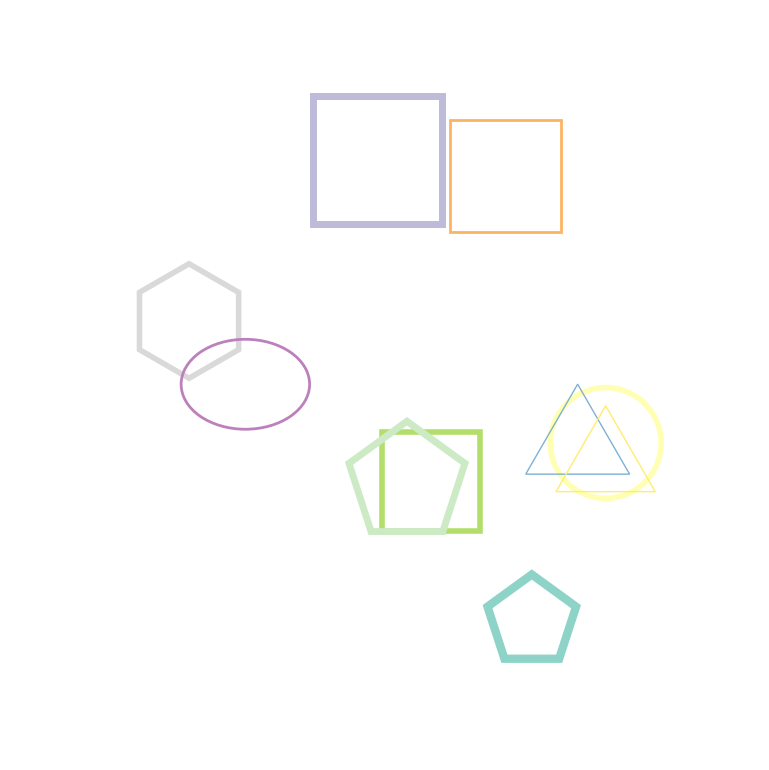[{"shape": "pentagon", "thickness": 3, "radius": 0.3, "center": [0.691, 0.193]}, {"shape": "circle", "thickness": 2, "radius": 0.36, "center": [0.787, 0.425]}, {"shape": "square", "thickness": 2.5, "radius": 0.42, "center": [0.49, 0.792]}, {"shape": "triangle", "thickness": 0.5, "radius": 0.39, "center": [0.75, 0.423]}, {"shape": "square", "thickness": 1, "radius": 0.36, "center": [0.657, 0.771]}, {"shape": "square", "thickness": 2, "radius": 0.32, "center": [0.56, 0.375]}, {"shape": "hexagon", "thickness": 2, "radius": 0.37, "center": [0.246, 0.583]}, {"shape": "oval", "thickness": 1, "radius": 0.42, "center": [0.319, 0.501]}, {"shape": "pentagon", "thickness": 2.5, "radius": 0.4, "center": [0.528, 0.374]}, {"shape": "triangle", "thickness": 0.5, "radius": 0.37, "center": [0.787, 0.399]}]